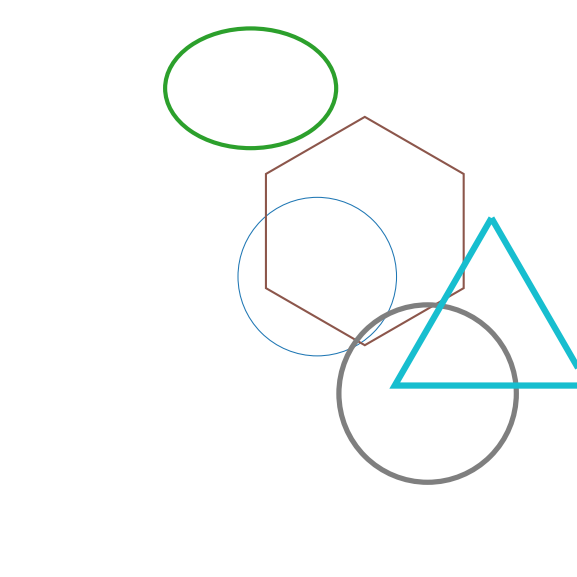[{"shape": "circle", "thickness": 0.5, "radius": 0.69, "center": [0.549, 0.52]}, {"shape": "oval", "thickness": 2, "radius": 0.74, "center": [0.434, 0.846]}, {"shape": "hexagon", "thickness": 1, "radius": 0.99, "center": [0.632, 0.599]}, {"shape": "circle", "thickness": 2.5, "radius": 0.77, "center": [0.74, 0.318]}, {"shape": "triangle", "thickness": 3, "radius": 0.97, "center": [0.851, 0.428]}]